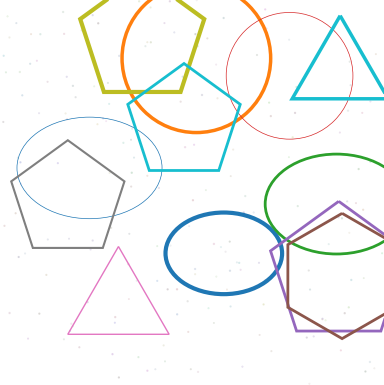[{"shape": "oval", "thickness": 0.5, "radius": 0.94, "center": [0.232, 0.564]}, {"shape": "oval", "thickness": 3, "radius": 0.76, "center": [0.581, 0.342]}, {"shape": "circle", "thickness": 2.5, "radius": 0.97, "center": [0.51, 0.849]}, {"shape": "oval", "thickness": 2, "radius": 0.93, "center": [0.874, 0.47]}, {"shape": "circle", "thickness": 0.5, "radius": 0.82, "center": [0.752, 0.803]}, {"shape": "pentagon", "thickness": 2, "radius": 0.93, "center": [0.88, 0.291]}, {"shape": "hexagon", "thickness": 2, "radius": 0.81, "center": [0.889, 0.283]}, {"shape": "triangle", "thickness": 1, "radius": 0.76, "center": [0.308, 0.208]}, {"shape": "pentagon", "thickness": 1.5, "radius": 0.77, "center": [0.176, 0.481]}, {"shape": "pentagon", "thickness": 3, "radius": 0.85, "center": [0.369, 0.898]}, {"shape": "triangle", "thickness": 2.5, "radius": 0.72, "center": [0.884, 0.815]}, {"shape": "pentagon", "thickness": 2, "radius": 0.77, "center": [0.478, 0.681]}]